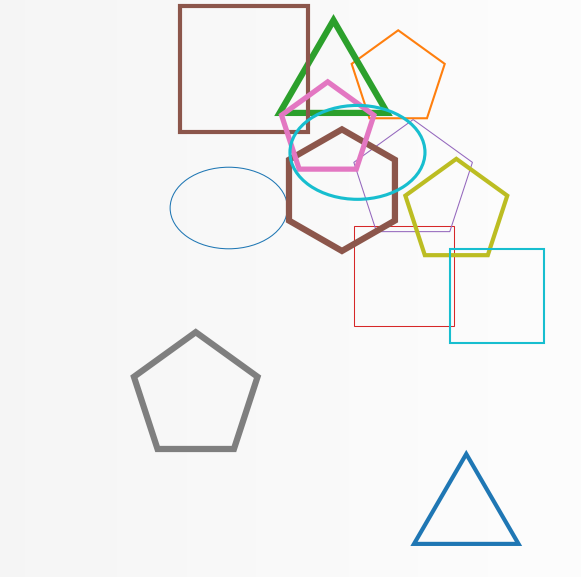[{"shape": "oval", "thickness": 0.5, "radius": 0.5, "center": [0.394, 0.639]}, {"shape": "triangle", "thickness": 2, "radius": 0.52, "center": [0.802, 0.109]}, {"shape": "pentagon", "thickness": 1, "radius": 0.42, "center": [0.685, 0.862]}, {"shape": "triangle", "thickness": 3, "radius": 0.53, "center": [0.574, 0.857]}, {"shape": "square", "thickness": 0.5, "radius": 0.43, "center": [0.695, 0.521]}, {"shape": "pentagon", "thickness": 0.5, "radius": 0.54, "center": [0.711, 0.685]}, {"shape": "hexagon", "thickness": 3, "radius": 0.53, "center": [0.588, 0.67]}, {"shape": "square", "thickness": 2, "radius": 0.55, "center": [0.42, 0.88]}, {"shape": "pentagon", "thickness": 2.5, "radius": 0.42, "center": [0.564, 0.774]}, {"shape": "pentagon", "thickness": 3, "radius": 0.56, "center": [0.337, 0.312]}, {"shape": "pentagon", "thickness": 2, "radius": 0.46, "center": [0.785, 0.632]}, {"shape": "oval", "thickness": 1.5, "radius": 0.58, "center": [0.615, 0.735]}, {"shape": "square", "thickness": 1, "radius": 0.41, "center": [0.855, 0.487]}]